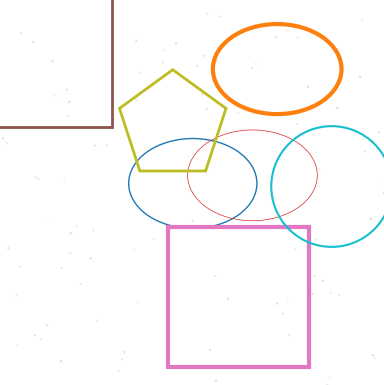[{"shape": "oval", "thickness": 1, "radius": 0.83, "center": [0.501, 0.524]}, {"shape": "oval", "thickness": 3, "radius": 0.84, "center": [0.72, 0.821]}, {"shape": "oval", "thickness": 0.5, "radius": 0.84, "center": [0.656, 0.545]}, {"shape": "square", "thickness": 2, "radius": 0.87, "center": [0.119, 0.843]}, {"shape": "square", "thickness": 3, "radius": 0.91, "center": [0.619, 0.228]}, {"shape": "pentagon", "thickness": 2, "radius": 0.73, "center": [0.449, 0.674]}, {"shape": "circle", "thickness": 1.5, "radius": 0.78, "center": [0.861, 0.516]}]